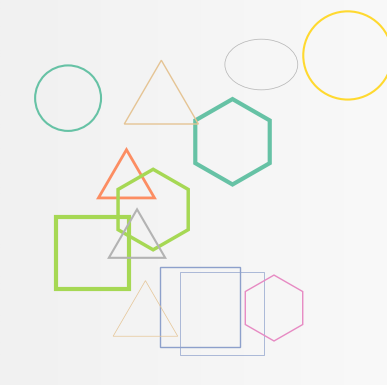[{"shape": "circle", "thickness": 1.5, "radius": 0.43, "center": [0.176, 0.745]}, {"shape": "hexagon", "thickness": 3, "radius": 0.55, "center": [0.6, 0.632]}, {"shape": "triangle", "thickness": 2, "radius": 0.42, "center": [0.326, 0.528]}, {"shape": "square", "thickness": 0.5, "radius": 0.54, "center": [0.572, 0.186]}, {"shape": "square", "thickness": 1, "radius": 0.52, "center": [0.517, 0.202]}, {"shape": "hexagon", "thickness": 1, "radius": 0.43, "center": [0.707, 0.2]}, {"shape": "hexagon", "thickness": 2.5, "radius": 0.52, "center": [0.395, 0.456]}, {"shape": "square", "thickness": 3, "radius": 0.47, "center": [0.239, 0.342]}, {"shape": "circle", "thickness": 1.5, "radius": 0.57, "center": [0.897, 0.856]}, {"shape": "triangle", "thickness": 0.5, "radius": 0.48, "center": [0.375, 0.175]}, {"shape": "triangle", "thickness": 1, "radius": 0.55, "center": [0.416, 0.733]}, {"shape": "triangle", "thickness": 1.5, "radius": 0.42, "center": [0.354, 0.372]}, {"shape": "oval", "thickness": 0.5, "radius": 0.47, "center": [0.674, 0.832]}]